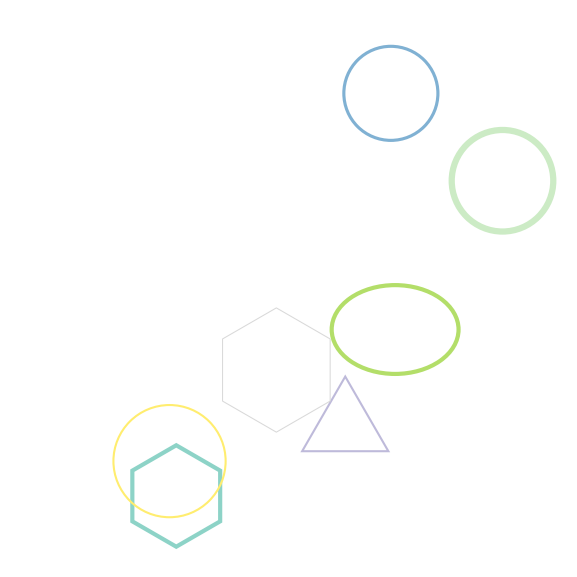[{"shape": "hexagon", "thickness": 2, "radius": 0.44, "center": [0.305, 0.14]}, {"shape": "triangle", "thickness": 1, "radius": 0.43, "center": [0.598, 0.261]}, {"shape": "circle", "thickness": 1.5, "radius": 0.41, "center": [0.677, 0.837]}, {"shape": "oval", "thickness": 2, "radius": 0.55, "center": [0.684, 0.429]}, {"shape": "hexagon", "thickness": 0.5, "radius": 0.54, "center": [0.479, 0.358]}, {"shape": "circle", "thickness": 3, "radius": 0.44, "center": [0.87, 0.686]}, {"shape": "circle", "thickness": 1, "radius": 0.49, "center": [0.294, 0.201]}]